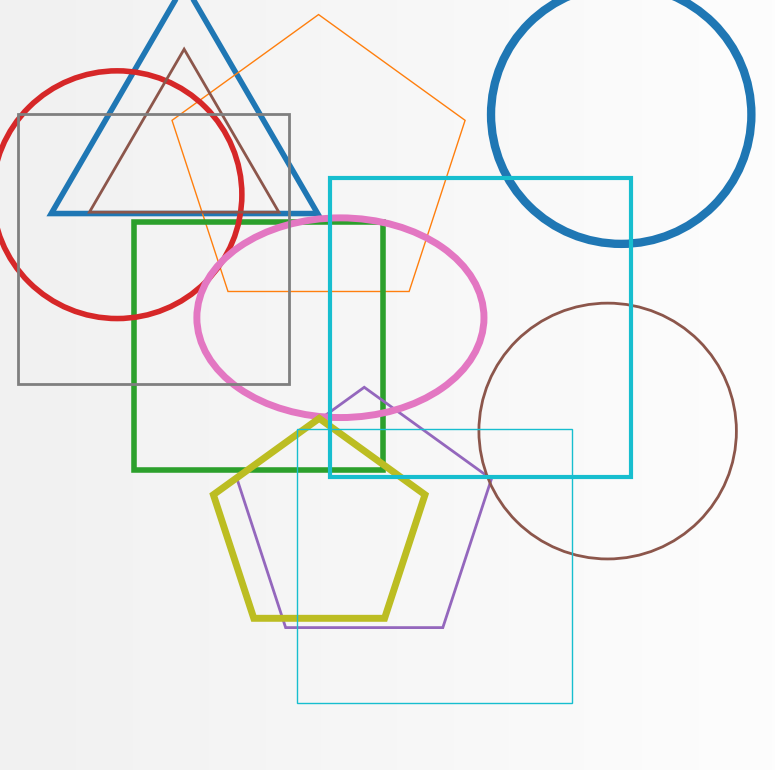[{"shape": "circle", "thickness": 3, "radius": 0.84, "center": [0.802, 0.851]}, {"shape": "triangle", "thickness": 2, "radius": 0.99, "center": [0.238, 0.822]}, {"shape": "pentagon", "thickness": 0.5, "radius": 0.99, "center": [0.411, 0.782]}, {"shape": "square", "thickness": 2, "radius": 0.81, "center": [0.334, 0.55]}, {"shape": "circle", "thickness": 2, "radius": 0.8, "center": [0.151, 0.747]}, {"shape": "pentagon", "thickness": 1, "radius": 0.86, "center": [0.47, 0.325]}, {"shape": "circle", "thickness": 1, "radius": 0.83, "center": [0.784, 0.44]}, {"shape": "triangle", "thickness": 1, "radius": 0.71, "center": [0.238, 0.795]}, {"shape": "oval", "thickness": 2.5, "radius": 0.93, "center": [0.439, 0.587]}, {"shape": "square", "thickness": 1, "radius": 0.88, "center": [0.198, 0.676]}, {"shape": "pentagon", "thickness": 2.5, "radius": 0.72, "center": [0.412, 0.313]}, {"shape": "square", "thickness": 1.5, "radius": 0.97, "center": [0.62, 0.574]}, {"shape": "square", "thickness": 0.5, "radius": 0.89, "center": [0.56, 0.264]}]